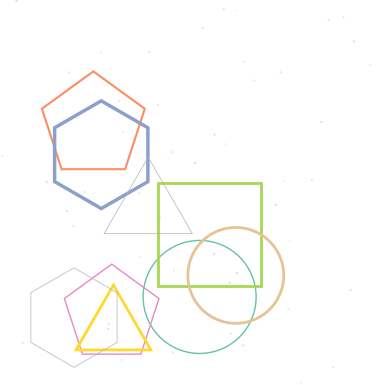[{"shape": "circle", "thickness": 1, "radius": 0.73, "center": [0.519, 0.229]}, {"shape": "pentagon", "thickness": 1.5, "radius": 0.7, "center": [0.242, 0.674]}, {"shape": "hexagon", "thickness": 2.5, "radius": 0.7, "center": [0.263, 0.598]}, {"shape": "pentagon", "thickness": 1, "radius": 0.65, "center": [0.29, 0.185]}, {"shape": "square", "thickness": 2, "radius": 0.67, "center": [0.544, 0.391]}, {"shape": "triangle", "thickness": 2, "radius": 0.56, "center": [0.295, 0.147]}, {"shape": "circle", "thickness": 2, "radius": 0.62, "center": [0.612, 0.285]}, {"shape": "triangle", "thickness": 0.5, "radius": 0.66, "center": [0.385, 0.459]}, {"shape": "hexagon", "thickness": 0.5, "radius": 0.65, "center": [0.192, 0.175]}]